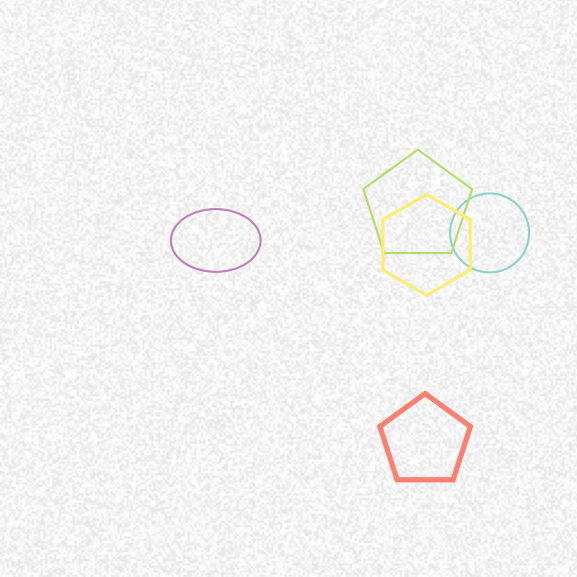[{"shape": "circle", "thickness": 1, "radius": 0.34, "center": [0.848, 0.596]}, {"shape": "pentagon", "thickness": 2.5, "radius": 0.41, "center": [0.736, 0.235]}, {"shape": "pentagon", "thickness": 1, "radius": 0.5, "center": [0.723, 0.641]}, {"shape": "oval", "thickness": 1, "radius": 0.39, "center": [0.374, 0.583]}, {"shape": "hexagon", "thickness": 1.5, "radius": 0.44, "center": [0.739, 0.575]}]